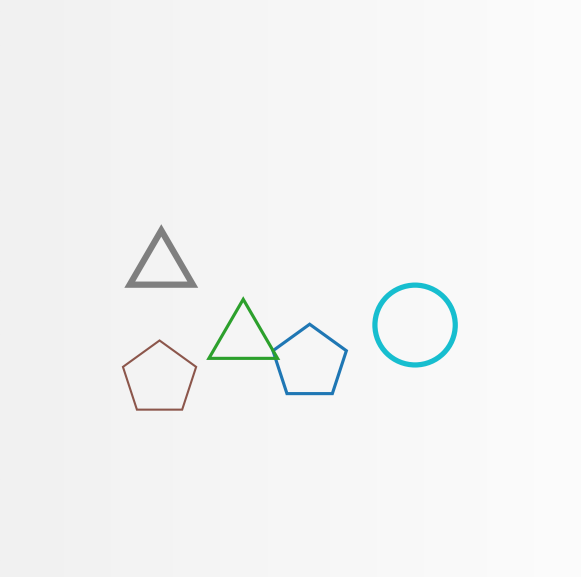[{"shape": "pentagon", "thickness": 1.5, "radius": 0.33, "center": [0.533, 0.371]}, {"shape": "triangle", "thickness": 1.5, "radius": 0.34, "center": [0.418, 0.413]}, {"shape": "pentagon", "thickness": 1, "radius": 0.33, "center": [0.274, 0.343]}, {"shape": "triangle", "thickness": 3, "radius": 0.31, "center": [0.277, 0.538]}, {"shape": "circle", "thickness": 2.5, "radius": 0.35, "center": [0.714, 0.436]}]